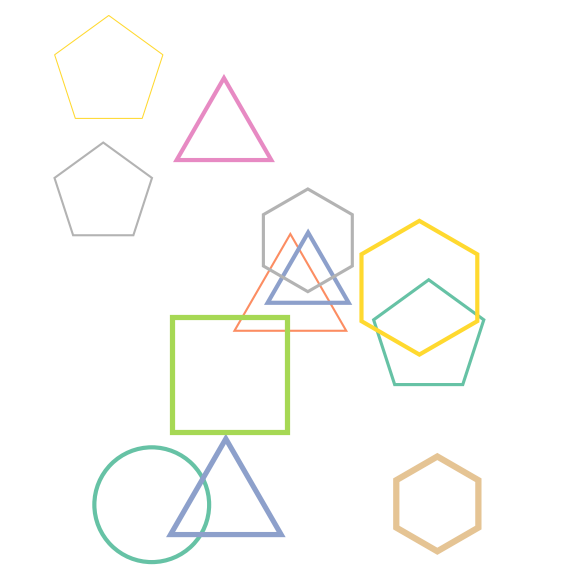[{"shape": "pentagon", "thickness": 1.5, "radius": 0.5, "center": [0.742, 0.414]}, {"shape": "circle", "thickness": 2, "radius": 0.5, "center": [0.263, 0.125]}, {"shape": "triangle", "thickness": 1, "radius": 0.56, "center": [0.503, 0.482]}, {"shape": "triangle", "thickness": 2.5, "radius": 0.55, "center": [0.391, 0.129]}, {"shape": "triangle", "thickness": 2, "radius": 0.41, "center": [0.534, 0.515]}, {"shape": "triangle", "thickness": 2, "radius": 0.47, "center": [0.388, 0.769]}, {"shape": "square", "thickness": 2.5, "radius": 0.5, "center": [0.398, 0.35]}, {"shape": "hexagon", "thickness": 2, "radius": 0.58, "center": [0.726, 0.501]}, {"shape": "pentagon", "thickness": 0.5, "radius": 0.49, "center": [0.188, 0.874]}, {"shape": "hexagon", "thickness": 3, "radius": 0.41, "center": [0.757, 0.127]}, {"shape": "hexagon", "thickness": 1.5, "radius": 0.44, "center": [0.533, 0.583]}, {"shape": "pentagon", "thickness": 1, "radius": 0.44, "center": [0.179, 0.664]}]